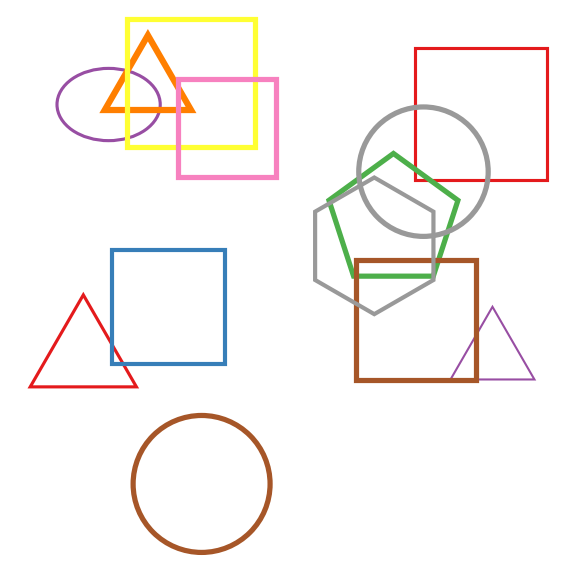[{"shape": "square", "thickness": 1.5, "radius": 0.57, "center": [0.833, 0.802]}, {"shape": "triangle", "thickness": 1.5, "radius": 0.53, "center": [0.144, 0.382]}, {"shape": "square", "thickness": 2, "radius": 0.49, "center": [0.292, 0.468]}, {"shape": "pentagon", "thickness": 2.5, "radius": 0.59, "center": [0.681, 0.616]}, {"shape": "triangle", "thickness": 1, "radius": 0.42, "center": [0.853, 0.384]}, {"shape": "oval", "thickness": 1.5, "radius": 0.45, "center": [0.188, 0.818]}, {"shape": "triangle", "thickness": 3, "radius": 0.43, "center": [0.256, 0.852]}, {"shape": "square", "thickness": 2.5, "radius": 0.56, "center": [0.331, 0.856]}, {"shape": "circle", "thickness": 2.5, "radius": 0.59, "center": [0.349, 0.161]}, {"shape": "square", "thickness": 2.5, "radius": 0.52, "center": [0.721, 0.445]}, {"shape": "square", "thickness": 2.5, "radius": 0.43, "center": [0.393, 0.778]}, {"shape": "hexagon", "thickness": 2, "radius": 0.59, "center": [0.648, 0.573]}, {"shape": "circle", "thickness": 2.5, "radius": 0.56, "center": [0.733, 0.702]}]